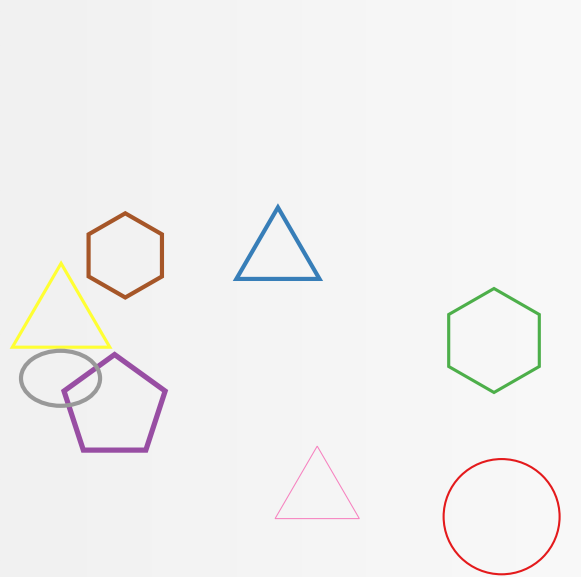[{"shape": "circle", "thickness": 1, "radius": 0.5, "center": [0.863, 0.104]}, {"shape": "triangle", "thickness": 2, "radius": 0.41, "center": [0.478, 0.557]}, {"shape": "hexagon", "thickness": 1.5, "radius": 0.45, "center": [0.85, 0.41]}, {"shape": "pentagon", "thickness": 2.5, "radius": 0.46, "center": [0.197, 0.294]}, {"shape": "triangle", "thickness": 1.5, "radius": 0.48, "center": [0.105, 0.446]}, {"shape": "hexagon", "thickness": 2, "radius": 0.36, "center": [0.216, 0.557]}, {"shape": "triangle", "thickness": 0.5, "radius": 0.42, "center": [0.546, 0.143]}, {"shape": "oval", "thickness": 2, "radius": 0.34, "center": [0.104, 0.344]}]